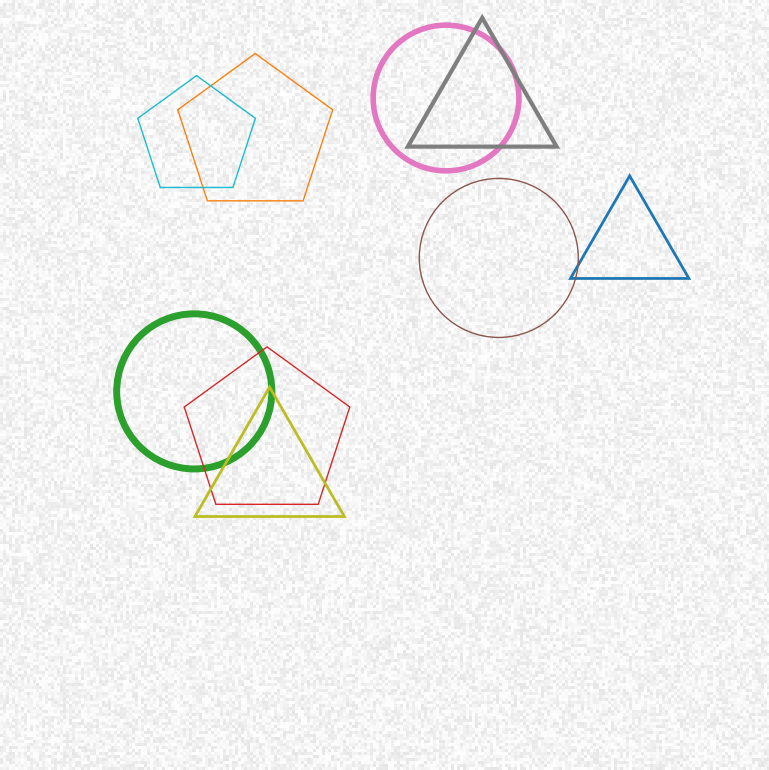[{"shape": "triangle", "thickness": 1, "radius": 0.44, "center": [0.818, 0.683]}, {"shape": "pentagon", "thickness": 0.5, "radius": 0.53, "center": [0.331, 0.825]}, {"shape": "circle", "thickness": 2.5, "radius": 0.5, "center": [0.252, 0.492]}, {"shape": "pentagon", "thickness": 0.5, "radius": 0.57, "center": [0.347, 0.436]}, {"shape": "circle", "thickness": 0.5, "radius": 0.52, "center": [0.648, 0.665]}, {"shape": "circle", "thickness": 2, "radius": 0.47, "center": [0.579, 0.873]}, {"shape": "triangle", "thickness": 1.5, "radius": 0.56, "center": [0.626, 0.865]}, {"shape": "triangle", "thickness": 1, "radius": 0.56, "center": [0.35, 0.385]}, {"shape": "pentagon", "thickness": 0.5, "radius": 0.4, "center": [0.255, 0.822]}]